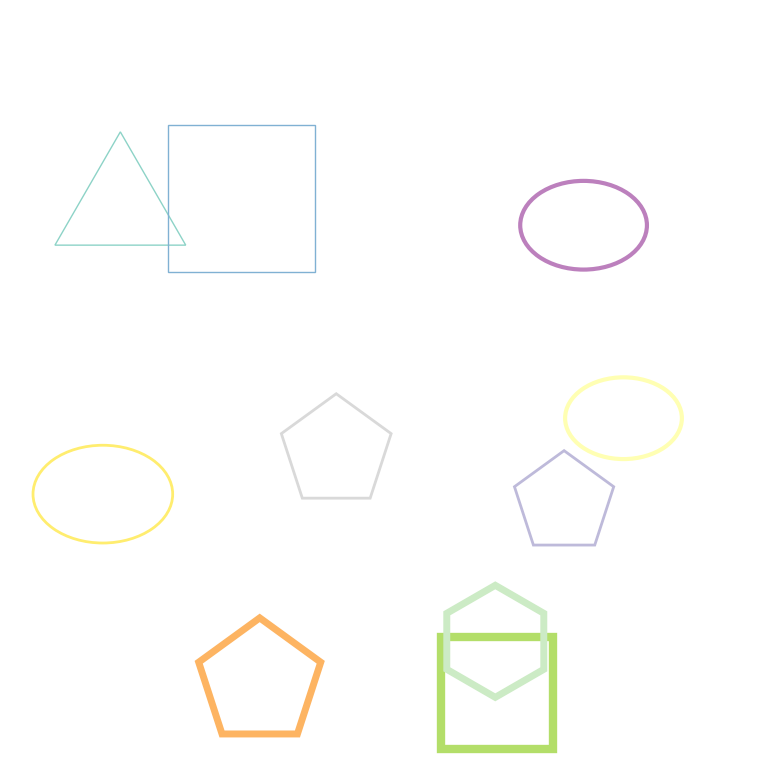[{"shape": "triangle", "thickness": 0.5, "radius": 0.49, "center": [0.156, 0.731]}, {"shape": "oval", "thickness": 1.5, "radius": 0.38, "center": [0.81, 0.457]}, {"shape": "pentagon", "thickness": 1, "radius": 0.34, "center": [0.733, 0.347]}, {"shape": "square", "thickness": 0.5, "radius": 0.48, "center": [0.314, 0.742]}, {"shape": "pentagon", "thickness": 2.5, "radius": 0.42, "center": [0.337, 0.114]}, {"shape": "square", "thickness": 3, "radius": 0.36, "center": [0.645, 0.101]}, {"shape": "pentagon", "thickness": 1, "radius": 0.37, "center": [0.437, 0.414]}, {"shape": "oval", "thickness": 1.5, "radius": 0.41, "center": [0.758, 0.707]}, {"shape": "hexagon", "thickness": 2.5, "radius": 0.36, "center": [0.643, 0.167]}, {"shape": "oval", "thickness": 1, "radius": 0.45, "center": [0.134, 0.358]}]